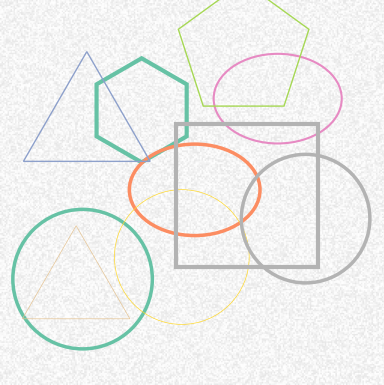[{"shape": "hexagon", "thickness": 3, "radius": 0.68, "center": [0.368, 0.713]}, {"shape": "circle", "thickness": 2.5, "radius": 0.91, "center": [0.215, 0.275]}, {"shape": "oval", "thickness": 2.5, "radius": 0.85, "center": [0.506, 0.507]}, {"shape": "triangle", "thickness": 1, "radius": 0.95, "center": [0.225, 0.676]}, {"shape": "oval", "thickness": 1.5, "radius": 0.83, "center": [0.721, 0.744]}, {"shape": "pentagon", "thickness": 1, "radius": 0.89, "center": [0.633, 0.869]}, {"shape": "circle", "thickness": 0.5, "radius": 0.88, "center": [0.472, 0.332]}, {"shape": "triangle", "thickness": 0.5, "radius": 0.81, "center": [0.198, 0.253]}, {"shape": "square", "thickness": 3, "radius": 0.92, "center": [0.641, 0.492]}, {"shape": "circle", "thickness": 2.5, "radius": 0.83, "center": [0.794, 0.432]}]